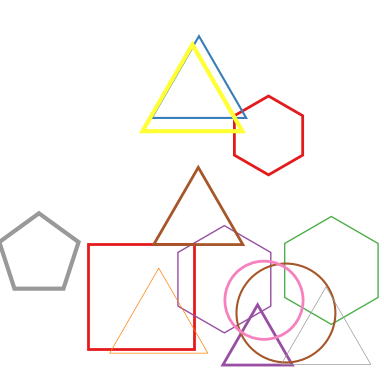[{"shape": "hexagon", "thickness": 2, "radius": 0.51, "center": [0.697, 0.648]}, {"shape": "square", "thickness": 2, "radius": 0.69, "center": [0.366, 0.229]}, {"shape": "triangle", "thickness": 1.5, "radius": 0.71, "center": [0.517, 0.765]}, {"shape": "hexagon", "thickness": 1, "radius": 0.7, "center": [0.861, 0.298]}, {"shape": "triangle", "thickness": 2, "radius": 0.52, "center": [0.669, 0.104]}, {"shape": "hexagon", "thickness": 1, "radius": 0.7, "center": [0.583, 0.275]}, {"shape": "triangle", "thickness": 0.5, "radius": 0.74, "center": [0.412, 0.156]}, {"shape": "triangle", "thickness": 3, "radius": 0.75, "center": [0.5, 0.734]}, {"shape": "triangle", "thickness": 2, "radius": 0.67, "center": [0.515, 0.432]}, {"shape": "circle", "thickness": 1.5, "radius": 0.64, "center": [0.743, 0.187]}, {"shape": "circle", "thickness": 2, "radius": 0.51, "center": [0.686, 0.22]}, {"shape": "pentagon", "thickness": 3, "radius": 0.54, "center": [0.101, 0.338]}, {"shape": "triangle", "thickness": 0.5, "radius": 0.67, "center": [0.847, 0.121]}]